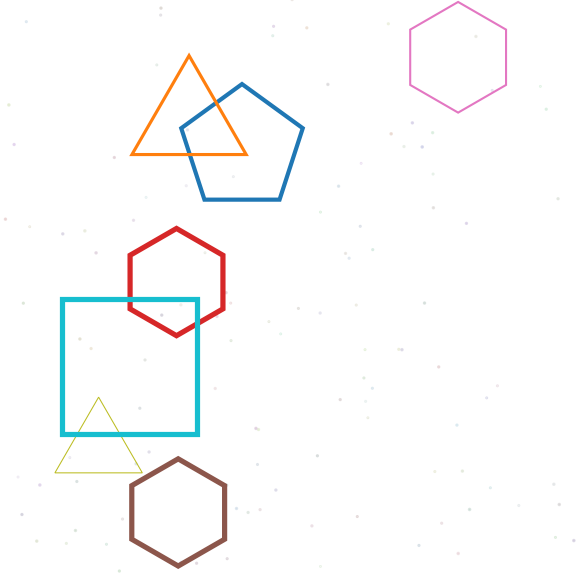[{"shape": "pentagon", "thickness": 2, "radius": 0.55, "center": [0.419, 0.743]}, {"shape": "triangle", "thickness": 1.5, "radius": 0.57, "center": [0.327, 0.789]}, {"shape": "hexagon", "thickness": 2.5, "radius": 0.46, "center": [0.306, 0.511]}, {"shape": "hexagon", "thickness": 2.5, "radius": 0.46, "center": [0.309, 0.112]}, {"shape": "hexagon", "thickness": 1, "radius": 0.48, "center": [0.793, 0.9]}, {"shape": "triangle", "thickness": 0.5, "radius": 0.44, "center": [0.171, 0.224]}, {"shape": "square", "thickness": 2.5, "radius": 0.58, "center": [0.224, 0.365]}]